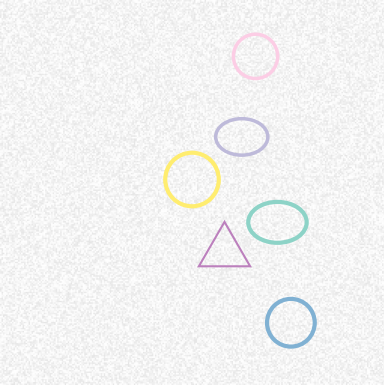[{"shape": "oval", "thickness": 3, "radius": 0.38, "center": [0.721, 0.422]}, {"shape": "oval", "thickness": 2.5, "radius": 0.34, "center": [0.628, 0.644]}, {"shape": "circle", "thickness": 3, "radius": 0.31, "center": [0.756, 0.162]}, {"shape": "circle", "thickness": 2.5, "radius": 0.29, "center": [0.664, 0.854]}, {"shape": "triangle", "thickness": 1.5, "radius": 0.38, "center": [0.583, 0.347]}, {"shape": "circle", "thickness": 3, "radius": 0.35, "center": [0.499, 0.534]}]